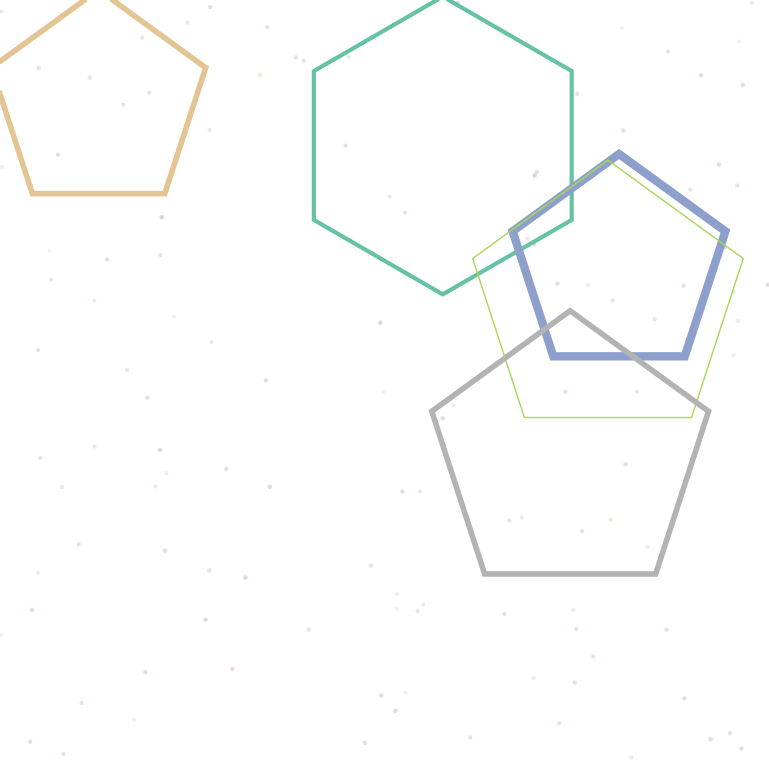[{"shape": "hexagon", "thickness": 1.5, "radius": 0.97, "center": [0.575, 0.811]}, {"shape": "pentagon", "thickness": 3, "radius": 0.73, "center": [0.804, 0.655]}, {"shape": "pentagon", "thickness": 0.5, "radius": 0.92, "center": [0.79, 0.607]}, {"shape": "pentagon", "thickness": 2, "radius": 0.73, "center": [0.128, 0.867]}, {"shape": "pentagon", "thickness": 2, "radius": 0.94, "center": [0.74, 0.407]}]